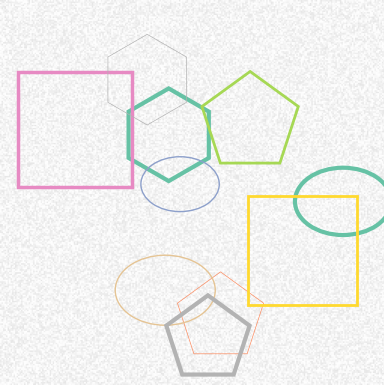[{"shape": "hexagon", "thickness": 3, "radius": 0.6, "center": [0.438, 0.65]}, {"shape": "oval", "thickness": 3, "radius": 0.62, "center": [0.891, 0.477]}, {"shape": "pentagon", "thickness": 0.5, "radius": 0.59, "center": [0.573, 0.176]}, {"shape": "oval", "thickness": 1, "radius": 0.51, "center": [0.468, 0.522]}, {"shape": "square", "thickness": 2.5, "radius": 0.74, "center": [0.195, 0.664]}, {"shape": "pentagon", "thickness": 2, "radius": 0.66, "center": [0.65, 0.683]}, {"shape": "square", "thickness": 2, "radius": 0.71, "center": [0.786, 0.35]}, {"shape": "oval", "thickness": 1, "radius": 0.65, "center": [0.429, 0.246]}, {"shape": "hexagon", "thickness": 0.5, "radius": 0.59, "center": [0.382, 0.793]}, {"shape": "pentagon", "thickness": 3, "radius": 0.57, "center": [0.54, 0.119]}]